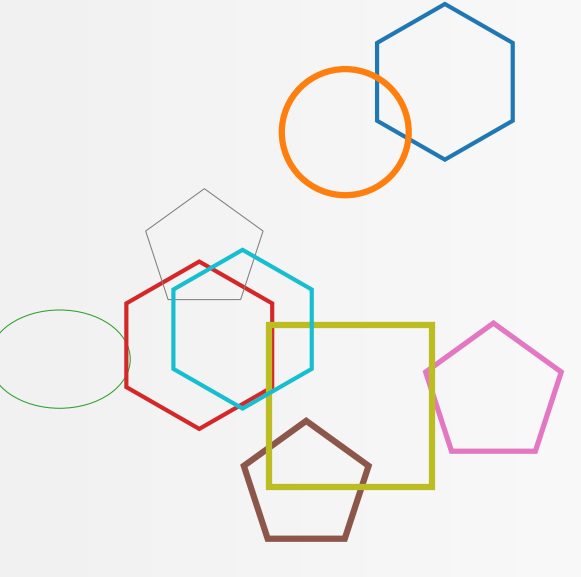[{"shape": "hexagon", "thickness": 2, "radius": 0.67, "center": [0.765, 0.857]}, {"shape": "circle", "thickness": 3, "radius": 0.55, "center": [0.594, 0.77]}, {"shape": "oval", "thickness": 0.5, "radius": 0.61, "center": [0.103, 0.377]}, {"shape": "hexagon", "thickness": 2, "radius": 0.72, "center": [0.343, 0.401]}, {"shape": "pentagon", "thickness": 3, "radius": 0.56, "center": [0.527, 0.158]}, {"shape": "pentagon", "thickness": 2.5, "radius": 0.61, "center": [0.849, 0.317]}, {"shape": "pentagon", "thickness": 0.5, "radius": 0.53, "center": [0.352, 0.566]}, {"shape": "square", "thickness": 3, "radius": 0.7, "center": [0.603, 0.296]}, {"shape": "hexagon", "thickness": 2, "radius": 0.69, "center": [0.417, 0.429]}]